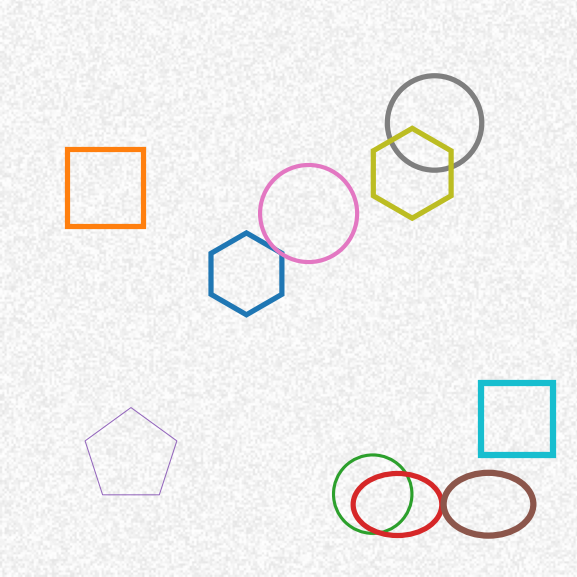[{"shape": "hexagon", "thickness": 2.5, "radius": 0.35, "center": [0.427, 0.525]}, {"shape": "square", "thickness": 2.5, "radius": 0.33, "center": [0.182, 0.675]}, {"shape": "circle", "thickness": 1.5, "radius": 0.34, "center": [0.645, 0.143]}, {"shape": "oval", "thickness": 2.5, "radius": 0.38, "center": [0.688, 0.126]}, {"shape": "pentagon", "thickness": 0.5, "radius": 0.42, "center": [0.227, 0.21]}, {"shape": "oval", "thickness": 3, "radius": 0.39, "center": [0.846, 0.126]}, {"shape": "circle", "thickness": 2, "radius": 0.42, "center": [0.534, 0.629]}, {"shape": "circle", "thickness": 2.5, "radius": 0.41, "center": [0.752, 0.786]}, {"shape": "hexagon", "thickness": 2.5, "radius": 0.39, "center": [0.714, 0.699]}, {"shape": "square", "thickness": 3, "radius": 0.31, "center": [0.895, 0.274]}]